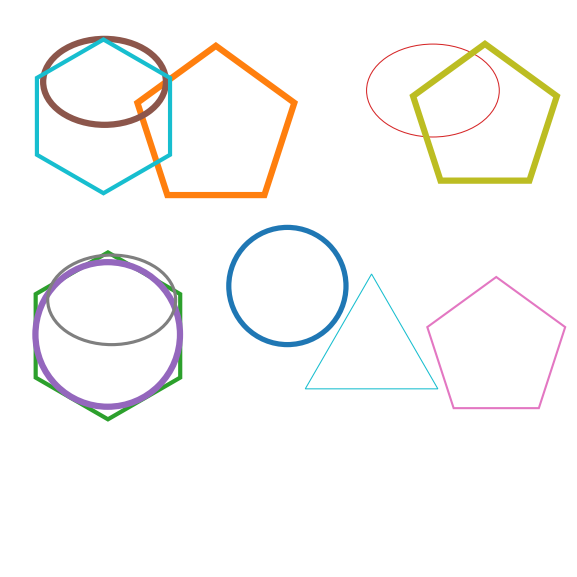[{"shape": "circle", "thickness": 2.5, "radius": 0.51, "center": [0.498, 0.504]}, {"shape": "pentagon", "thickness": 3, "radius": 0.71, "center": [0.374, 0.777]}, {"shape": "hexagon", "thickness": 2, "radius": 0.72, "center": [0.187, 0.418]}, {"shape": "oval", "thickness": 0.5, "radius": 0.57, "center": [0.75, 0.842]}, {"shape": "circle", "thickness": 3, "radius": 0.63, "center": [0.187, 0.42]}, {"shape": "oval", "thickness": 3, "radius": 0.53, "center": [0.181, 0.857]}, {"shape": "pentagon", "thickness": 1, "radius": 0.63, "center": [0.859, 0.394]}, {"shape": "oval", "thickness": 1.5, "radius": 0.55, "center": [0.193, 0.48]}, {"shape": "pentagon", "thickness": 3, "radius": 0.65, "center": [0.84, 0.792]}, {"shape": "hexagon", "thickness": 2, "radius": 0.67, "center": [0.179, 0.798]}, {"shape": "triangle", "thickness": 0.5, "radius": 0.66, "center": [0.643, 0.392]}]